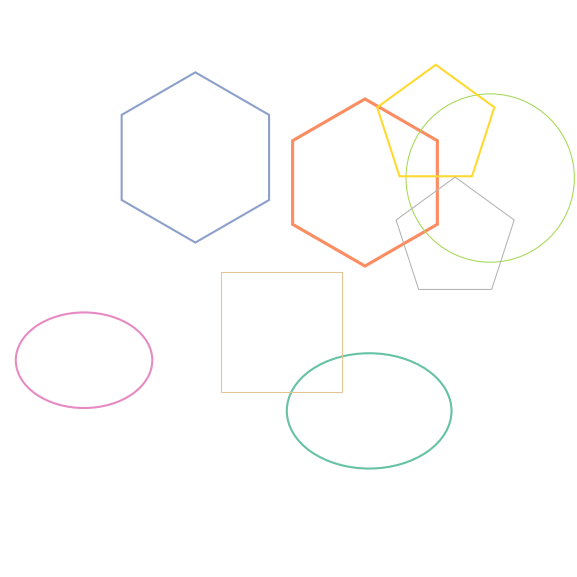[{"shape": "oval", "thickness": 1, "radius": 0.71, "center": [0.639, 0.288]}, {"shape": "hexagon", "thickness": 1.5, "radius": 0.72, "center": [0.632, 0.683]}, {"shape": "hexagon", "thickness": 1, "radius": 0.74, "center": [0.338, 0.726]}, {"shape": "oval", "thickness": 1, "radius": 0.59, "center": [0.146, 0.375]}, {"shape": "circle", "thickness": 0.5, "radius": 0.73, "center": [0.849, 0.691]}, {"shape": "pentagon", "thickness": 1, "radius": 0.53, "center": [0.755, 0.78]}, {"shape": "square", "thickness": 0.5, "radius": 0.52, "center": [0.487, 0.424]}, {"shape": "pentagon", "thickness": 0.5, "radius": 0.54, "center": [0.788, 0.585]}]